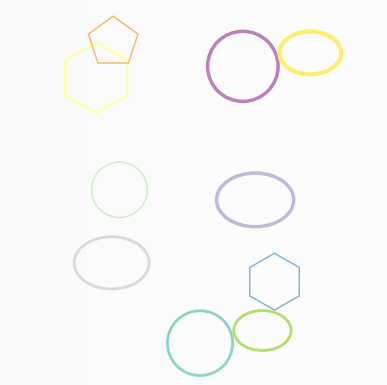[{"shape": "circle", "thickness": 2, "radius": 0.42, "center": [0.516, 0.109]}, {"shape": "hexagon", "thickness": 2, "radius": 0.46, "center": [0.248, 0.798]}, {"shape": "oval", "thickness": 2.5, "radius": 0.5, "center": [0.658, 0.481]}, {"shape": "hexagon", "thickness": 1, "radius": 0.37, "center": [0.708, 0.268]}, {"shape": "pentagon", "thickness": 1, "radius": 0.34, "center": [0.292, 0.891]}, {"shape": "oval", "thickness": 2, "radius": 0.37, "center": [0.677, 0.141]}, {"shape": "oval", "thickness": 2, "radius": 0.48, "center": [0.288, 0.317]}, {"shape": "circle", "thickness": 2.5, "radius": 0.45, "center": [0.627, 0.828]}, {"shape": "circle", "thickness": 1, "radius": 0.36, "center": [0.308, 0.507]}, {"shape": "oval", "thickness": 3, "radius": 0.4, "center": [0.801, 0.862]}]